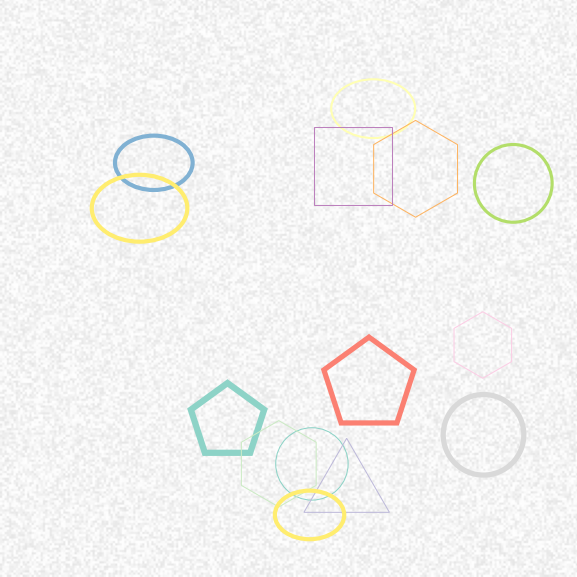[{"shape": "circle", "thickness": 0.5, "radius": 0.31, "center": [0.54, 0.196]}, {"shape": "pentagon", "thickness": 3, "radius": 0.33, "center": [0.394, 0.269]}, {"shape": "oval", "thickness": 1, "radius": 0.36, "center": [0.646, 0.811]}, {"shape": "triangle", "thickness": 0.5, "radius": 0.43, "center": [0.6, 0.155]}, {"shape": "pentagon", "thickness": 2.5, "radius": 0.41, "center": [0.639, 0.333]}, {"shape": "oval", "thickness": 2, "radius": 0.34, "center": [0.266, 0.717]}, {"shape": "hexagon", "thickness": 0.5, "radius": 0.42, "center": [0.72, 0.707]}, {"shape": "circle", "thickness": 1.5, "radius": 0.34, "center": [0.889, 0.682]}, {"shape": "hexagon", "thickness": 0.5, "radius": 0.29, "center": [0.836, 0.402]}, {"shape": "circle", "thickness": 2.5, "radius": 0.35, "center": [0.837, 0.246]}, {"shape": "square", "thickness": 0.5, "radius": 0.34, "center": [0.611, 0.712]}, {"shape": "hexagon", "thickness": 0.5, "radius": 0.37, "center": [0.483, 0.196]}, {"shape": "oval", "thickness": 2, "radius": 0.41, "center": [0.242, 0.639]}, {"shape": "oval", "thickness": 2, "radius": 0.3, "center": [0.536, 0.107]}]